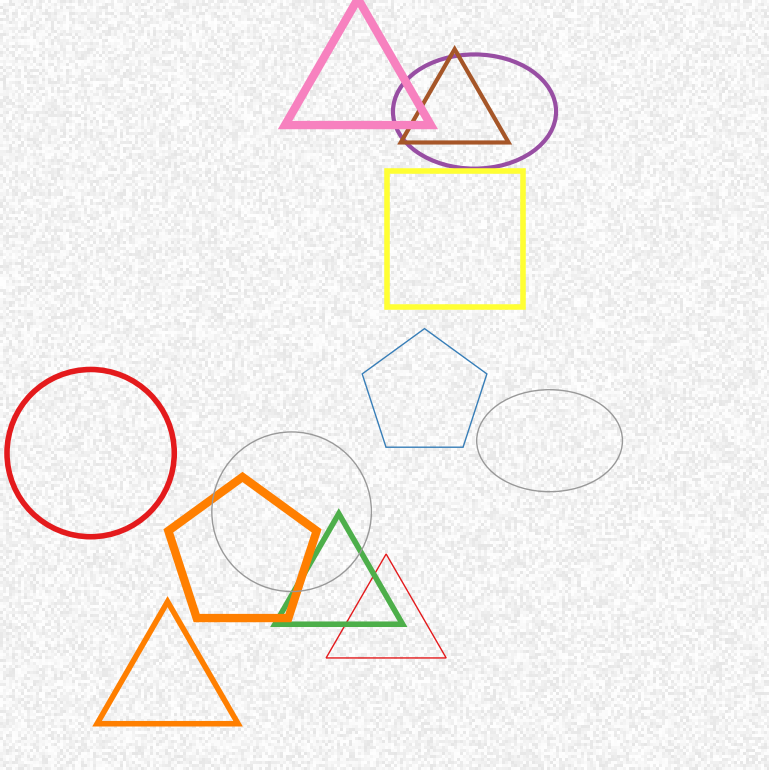[{"shape": "triangle", "thickness": 0.5, "radius": 0.45, "center": [0.501, 0.191]}, {"shape": "circle", "thickness": 2, "radius": 0.54, "center": [0.118, 0.412]}, {"shape": "pentagon", "thickness": 0.5, "radius": 0.43, "center": [0.551, 0.488]}, {"shape": "triangle", "thickness": 2, "radius": 0.48, "center": [0.44, 0.237]}, {"shape": "oval", "thickness": 1.5, "radius": 0.53, "center": [0.616, 0.855]}, {"shape": "triangle", "thickness": 2, "radius": 0.53, "center": [0.218, 0.113]}, {"shape": "pentagon", "thickness": 3, "radius": 0.51, "center": [0.315, 0.279]}, {"shape": "square", "thickness": 2, "radius": 0.44, "center": [0.591, 0.69]}, {"shape": "triangle", "thickness": 1.5, "radius": 0.4, "center": [0.59, 0.855]}, {"shape": "triangle", "thickness": 3, "radius": 0.55, "center": [0.465, 0.892]}, {"shape": "oval", "thickness": 0.5, "radius": 0.47, "center": [0.714, 0.428]}, {"shape": "circle", "thickness": 0.5, "radius": 0.52, "center": [0.379, 0.335]}]